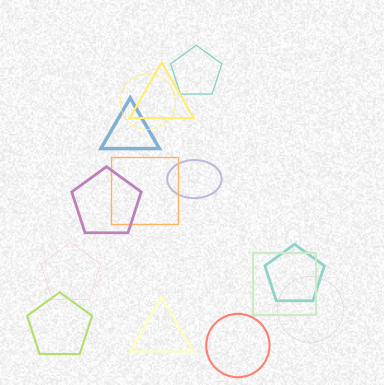[{"shape": "pentagon", "thickness": 1, "radius": 0.35, "center": [0.51, 0.812]}, {"shape": "pentagon", "thickness": 2, "radius": 0.41, "center": [0.765, 0.284]}, {"shape": "triangle", "thickness": 1.5, "radius": 0.47, "center": [0.42, 0.134]}, {"shape": "oval", "thickness": 1.5, "radius": 0.35, "center": [0.505, 0.535]}, {"shape": "circle", "thickness": 1.5, "radius": 0.41, "center": [0.618, 0.103]}, {"shape": "triangle", "thickness": 2.5, "radius": 0.44, "center": [0.338, 0.658]}, {"shape": "square", "thickness": 1, "radius": 0.44, "center": [0.375, 0.506]}, {"shape": "pentagon", "thickness": 1.5, "radius": 0.44, "center": [0.155, 0.152]}, {"shape": "pentagon", "thickness": 0.5, "radius": 0.41, "center": [0.184, 0.288]}, {"shape": "circle", "thickness": 0.5, "radius": 0.43, "center": [0.806, 0.197]}, {"shape": "pentagon", "thickness": 2, "radius": 0.47, "center": [0.277, 0.472]}, {"shape": "square", "thickness": 1.5, "radius": 0.4, "center": [0.739, 0.261]}, {"shape": "triangle", "thickness": 1.5, "radius": 0.48, "center": [0.42, 0.741]}, {"shape": "circle", "thickness": 0.5, "radius": 0.36, "center": [0.384, 0.736]}]